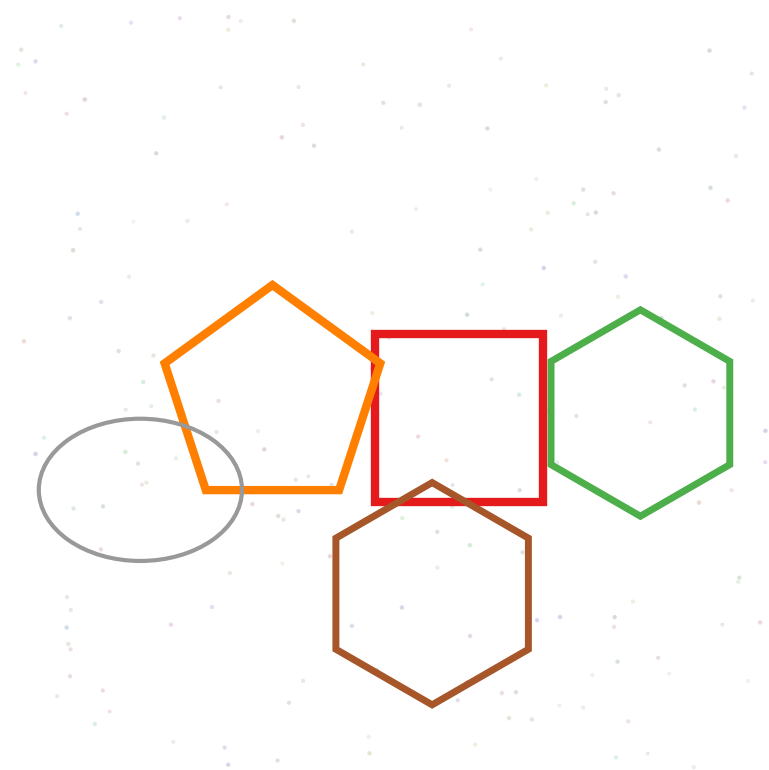[{"shape": "square", "thickness": 3, "radius": 0.55, "center": [0.596, 0.457]}, {"shape": "hexagon", "thickness": 2.5, "radius": 0.67, "center": [0.832, 0.464]}, {"shape": "pentagon", "thickness": 3, "radius": 0.74, "center": [0.354, 0.483]}, {"shape": "hexagon", "thickness": 2.5, "radius": 0.72, "center": [0.561, 0.229]}, {"shape": "oval", "thickness": 1.5, "radius": 0.66, "center": [0.182, 0.364]}]